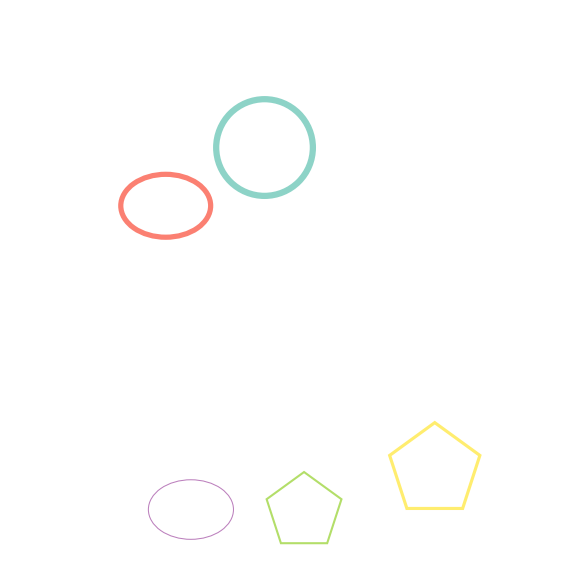[{"shape": "circle", "thickness": 3, "radius": 0.42, "center": [0.458, 0.744]}, {"shape": "oval", "thickness": 2.5, "radius": 0.39, "center": [0.287, 0.643]}, {"shape": "pentagon", "thickness": 1, "radius": 0.34, "center": [0.526, 0.114]}, {"shape": "oval", "thickness": 0.5, "radius": 0.37, "center": [0.331, 0.117]}, {"shape": "pentagon", "thickness": 1.5, "radius": 0.41, "center": [0.753, 0.185]}]